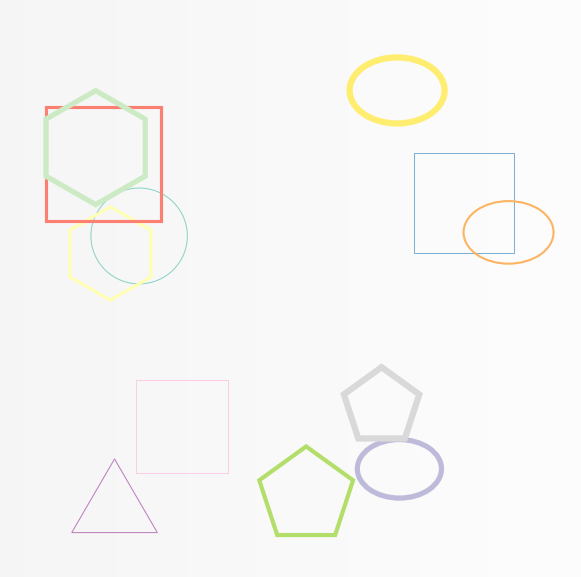[{"shape": "circle", "thickness": 0.5, "radius": 0.41, "center": [0.239, 0.591]}, {"shape": "hexagon", "thickness": 1.5, "radius": 0.4, "center": [0.19, 0.56]}, {"shape": "oval", "thickness": 2.5, "radius": 0.36, "center": [0.687, 0.187]}, {"shape": "square", "thickness": 1.5, "radius": 0.49, "center": [0.178, 0.715]}, {"shape": "square", "thickness": 0.5, "radius": 0.43, "center": [0.798, 0.648]}, {"shape": "oval", "thickness": 1, "radius": 0.39, "center": [0.875, 0.597]}, {"shape": "pentagon", "thickness": 2, "radius": 0.42, "center": [0.527, 0.141]}, {"shape": "square", "thickness": 0.5, "radius": 0.4, "center": [0.313, 0.261]}, {"shape": "pentagon", "thickness": 3, "radius": 0.34, "center": [0.656, 0.295]}, {"shape": "triangle", "thickness": 0.5, "radius": 0.43, "center": [0.197, 0.119]}, {"shape": "hexagon", "thickness": 2.5, "radius": 0.49, "center": [0.165, 0.744]}, {"shape": "oval", "thickness": 3, "radius": 0.41, "center": [0.683, 0.843]}]